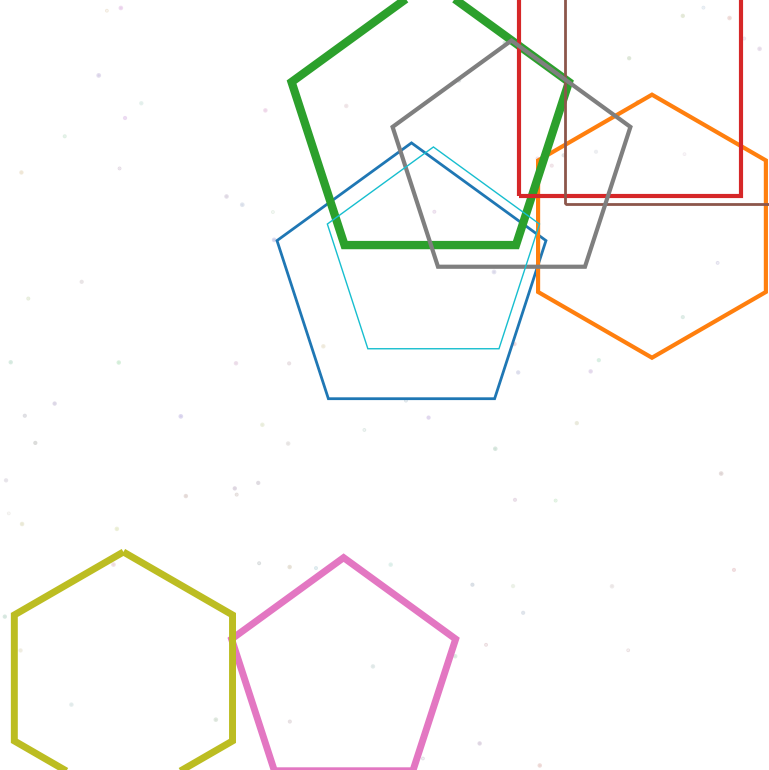[{"shape": "pentagon", "thickness": 1, "radius": 0.92, "center": [0.534, 0.631]}, {"shape": "hexagon", "thickness": 1.5, "radius": 0.85, "center": [0.847, 0.706]}, {"shape": "pentagon", "thickness": 3, "radius": 0.95, "center": [0.559, 0.835]}, {"shape": "square", "thickness": 1.5, "radius": 0.72, "center": [0.818, 0.89]}, {"shape": "square", "thickness": 1, "radius": 0.81, "center": [0.896, 0.896]}, {"shape": "pentagon", "thickness": 2.5, "radius": 0.76, "center": [0.446, 0.123]}, {"shape": "pentagon", "thickness": 1.5, "radius": 0.81, "center": [0.664, 0.785]}, {"shape": "hexagon", "thickness": 2.5, "radius": 0.82, "center": [0.16, 0.12]}, {"shape": "pentagon", "thickness": 0.5, "radius": 0.72, "center": [0.563, 0.664]}]